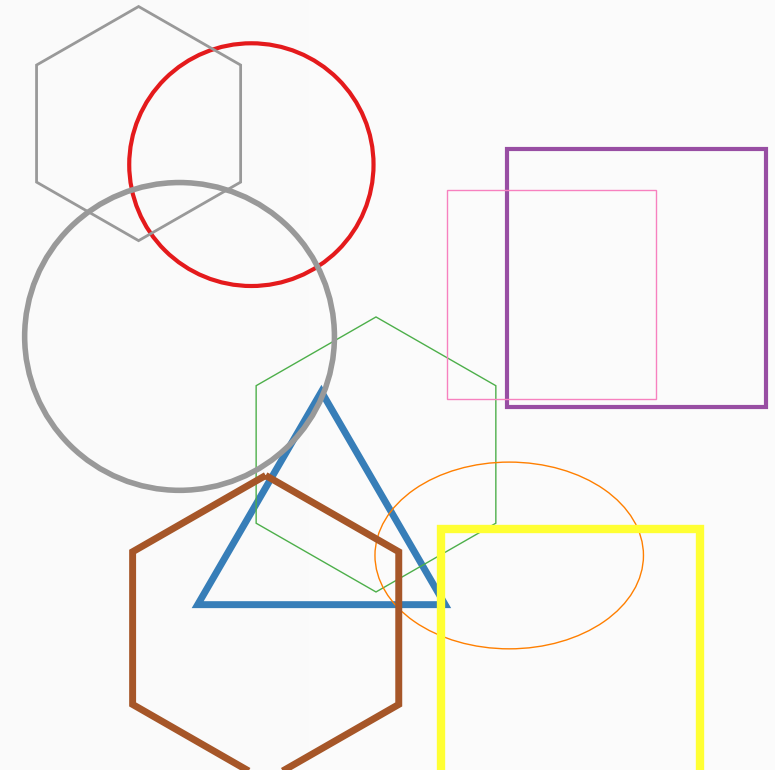[{"shape": "circle", "thickness": 1.5, "radius": 0.79, "center": [0.324, 0.786]}, {"shape": "triangle", "thickness": 2.5, "radius": 0.92, "center": [0.415, 0.307]}, {"shape": "hexagon", "thickness": 0.5, "radius": 0.89, "center": [0.485, 0.41]}, {"shape": "square", "thickness": 1.5, "radius": 0.84, "center": [0.822, 0.639]}, {"shape": "oval", "thickness": 0.5, "radius": 0.87, "center": [0.657, 0.279]}, {"shape": "square", "thickness": 3, "radius": 0.84, "center": [0.736, 0.146]}, {"shape": "hexagon", "thickness": 2.5, "radius": 0.99, "center": [0.343, 0.184]}, {"shape": "square", "thickness": 0.5, "radius": 0.68, "center": [0.712, 0.618]}, {"shape": "hexagon", "thickness": 1, "radius": 0.76, "center": [0.179, 0.84]}, {"shape": "circle", "thickness": 2, "radius": 1.0, "center": [0.232, 0.563]}]